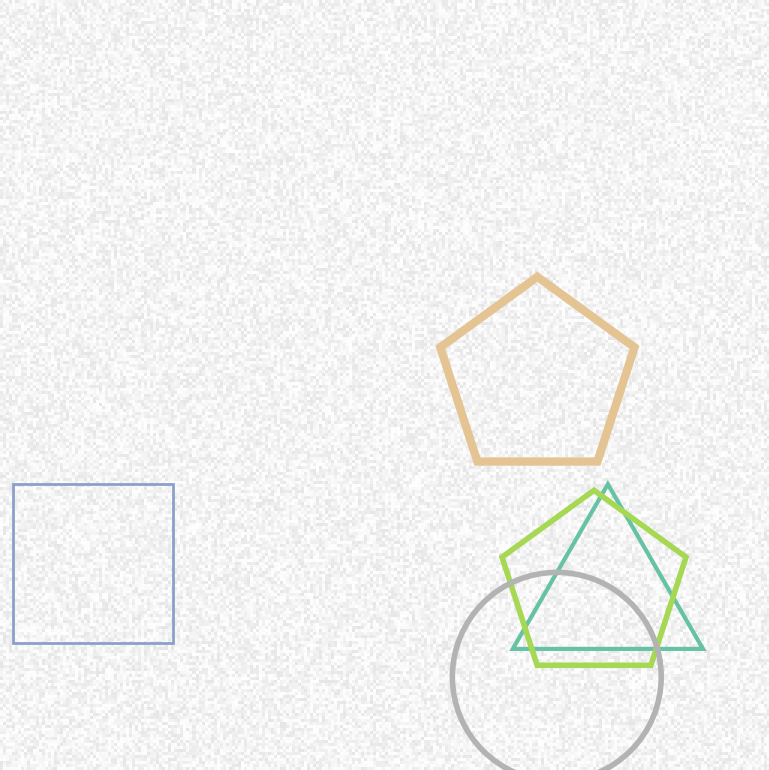[{"shape": "triangle", "thickness": 1.5, "radius": 0.71, "center": [0.789, 0.229]}, {"shape": "square", "thickness": 1, "radius": 0.52, "center": [0.121, 0.268]}, {"shape": "pentagon", "thickness": 2, "radius": 0.63, "center": [0.771, 0.238]}, {"shape": "pentagon", "thickness": 3, "radius": 0.66, "center": [0.698, 0.508]}, {"shape": "circle", "thickness": 2, "radius": 0.68, "center": [0.723, 0.121]}]